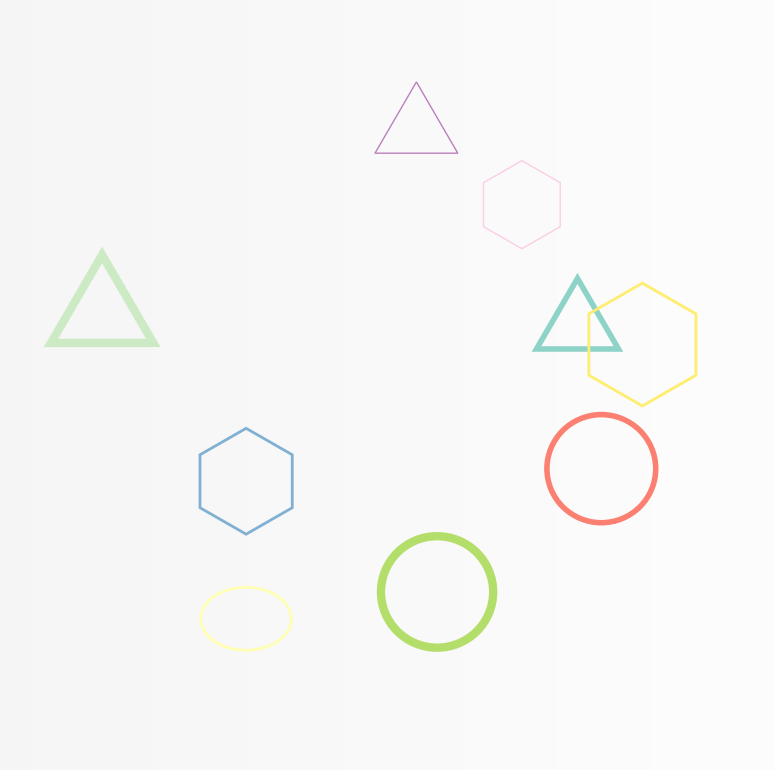[{"shape": "triangle", "thickness": 2, "radius": 0.31, "center": [0.745, 0.577]}, {"shape": "oval", "thickness": 1, "radius": 0.29, "center": [0.317, 0.196]}, {"shape": "circle", "thickness": 2, "radius": 0.35, "center": [0.776, 0.391]}, {"shape": "hexagon", "thickness": 1, "radius": 0.34, "center": [0.318, 0.375]}, {"shape": "circle", "thickness": 3, "radius": 0.36, "center": [0.564, 0.231]}, {"shape": "hexagon", "thickness": 0.5, "radius": 0.29, "center": [0.673, 0.734]}, {"shape": "triangle", "thickness": 0.5, "radius": 0.31, "center": [0.537, 0.832]}, {"shape": "triangle", "thickness": 3, "radius": 0.38, "center": [0.132, 0.593]}, {"shape": "hexagon", "thickness": 1, "radius": 0.4, "center": [0.829, 0.553]}]